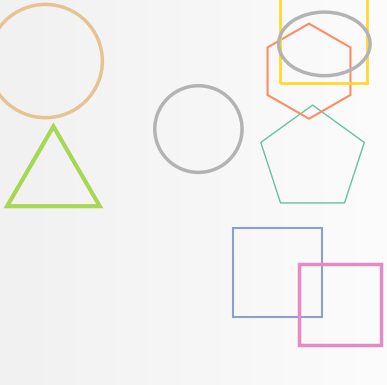[{"shape": "pentagon", "thickness": 1, "radius": 0.7, "center": [0.807, 0.587]}, {"shape": "hexagon", "thickness": 1.5, "radius": 0.62, "center": [0.797, 0.815]}, {"shape": "square", "thickness": 1.5, "radius": 0.57, "center": [0.715, 0.292]}, {"shape": "square", "thickness": 2.5, "radius": 0.53, "center": [0.877, 0.208]}, {"shape": "triangle", "thickness": 3, "radius": 0.69, "center": [0.138, 0.534]}, {"shape": "square", "thickness": 2, "radius": 0.56, "center": [0.834, 0.895]}, {"shape": "circle", "thickness": 2.5, "radius": 0.74, "center": [0.117, 0.841]}, {"shape": "circle", "thickness": 2.5, "radius": 0.56, "center": [0.512, 0.665]}, {"shape": "oval", "thickness": 2.5, "radius": 0.59, "center": [0.837, 0.886]}]